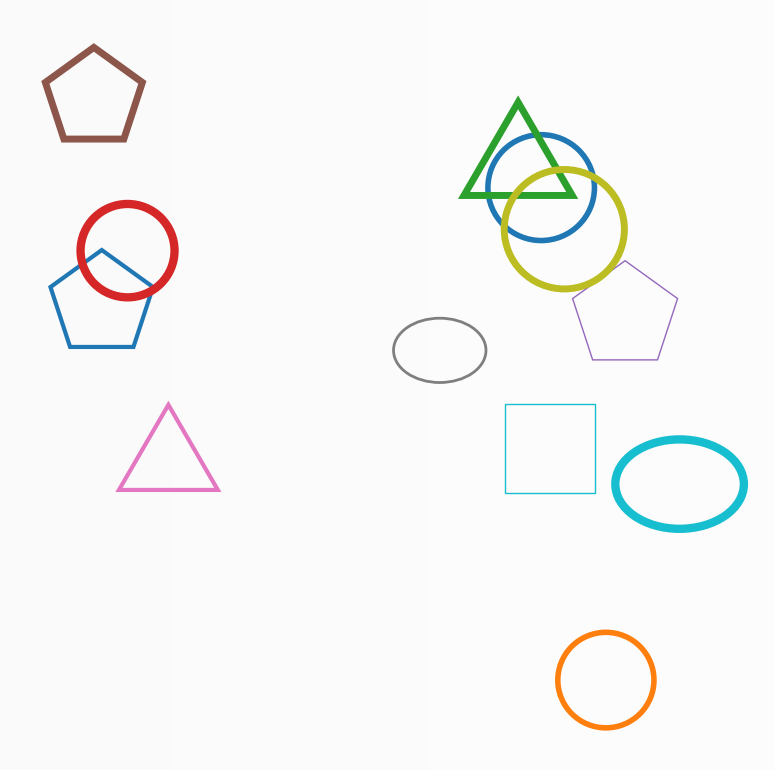[{"shape": "circle", "thickness": 2, "radius": 0.34, "center": [0.698, 0.756]}, {"shape": "pentagon", "thickness": 1.5, "radius": 0.35, "center": [0.131, 0.606]}, {"shape": "circle", "thickness": 2, "radius": 0.31, "center": [0.782, 0.117]}, {"shape": "triangle", "thickness": 2.5, "radius": 0.4, "center": [0.669, 0.786]}, {"shape": "circle", "thickness": 3, "radius": 0.3, "center": [0.165, 0.674]}, {"shape": "pentagon", "thickness": 0.5, "radius": 0.36, "center": [0.807, 0.59]}, {"shape": "pentagon", "thickness": 2.5, "radius": 0.33, "center": [0.121, 0.873]}, {"shape": "triangle", "thickness": 1.5, "radius": 0.37, "center": [0.217, 0.401]}, {"shape": "oval", "thickness": 1, "radius": 0.3, "center": [0.567, 0.545]}, {"shape": "circle", "thickness": 2.5, "radius": 0.39, "center": [0.728, 0.702]}, {"shape": "oval", "thickness": 3, "radius": 0.41, "center": [0.877, 0.371]}, {"shape": "square", "thickness": 0.5, "radius": 0.29, "center": [0.709, 0.417]}]